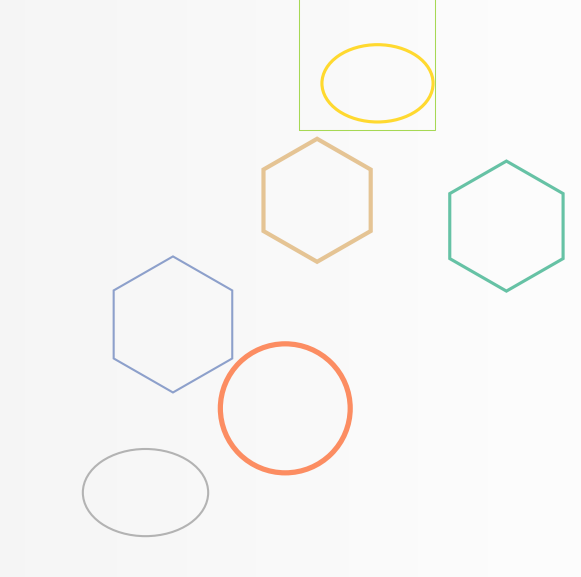[{"shape": "hexagon", "thickness": 1.5, "radius": 0.56, "center": [0.871, 0.608]}, {"shape": "circle", "thickness": 2.5, "radius": 0.56, "center": [0.491, 0.292]}, {"shape": "hexagon", "thickness": 1, "radius": 0.59, "center": [0.298, 0.437]}, {"shape": "square", "thickness": 0.5, "radius": 0.58, "center": [0.631, 0.89]}, {"shape": "oval", "thickness": 1.5, "radius": 0.48, "center": [0.649, 0.855]}, {"shape": "hexagon", "thickness": 2, "radius": 0.53, "center": [0.546, 0.652]}, {"shape": "oval", "thickness": 1, "radius": 0.54, "center": [0.25, 0.146]}]